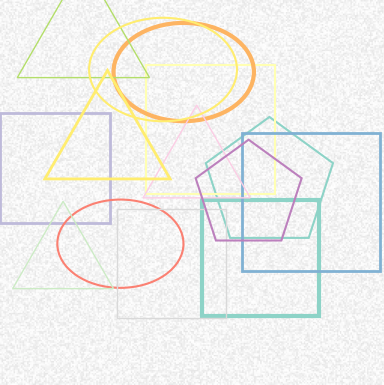[{"shape": "square", "thickness": 3, "radius": 0.76, "center": [0.676, 0.329]}, {"shape": "pentagon", "thickness": 1.5, "radius": 0.87, "center": [0.7, 0.523]}, {"shape": "square", "thickness": 1.5, "radius": 0.84, "center": [0.547, 0.664]}, {"shape": "square", "thickness": 2, "radius": 0.71, "center": [0.142, 0.564]}, {"shape": "oval", "thickness": 1.5, "radius": 0.82, "center": [0.313, 0.367]}, {"shape": "square", "thickness": 2, "radius": 0.89, "center": [0.808, 0.475]}, {"shape": "oval", "thickness": 3, "radius": 0.91, "center": [0.477, 0.813]}, {"shape": "triangle", "thickness": 1, "radius": 0.99, "center": [0.217, 0.898]}, {"shape": "triangle", "thickness": 1, "radius": 0.8, "center": [0.511, 0.566]}, {"shape": "square", "thickness": 1, "radius": 0.71, "center": [0.445, 0.316]}, {"shape": "pentagon", "thickness": 1.5, "radius": 0.72, "center": [0.646, 0.492]}, {"shape": "triangle", "thickness": 1, "radius": 0.76, "center": [0.164, 0.326]}, {"shape": "triangle", "thickness": 2, "radius": 0.94, "center": [0.279, 0.629]}, {"shape": "oval", "thickness": 1.5, "radius": 0.96, "center": [0.423, 0.819]}]